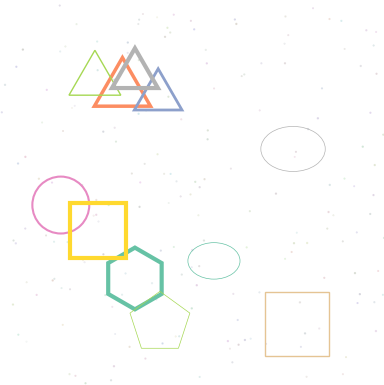[{"shape": "hexagon", "thickness": 3, "radius": 0.4, "center": [0.35, 0.277]}, {"shape": "oval", "thickness": 0.5, "radius": 0.34, "center": [0.556, 0.322]}, {"shape": "triangle", "thickness": 2.5, "radius": 0.42, "center": [0.318, 0.766]}, {"shape": "triangle", "thickness": 2, "radius": 0.36, "center": [0.411, 0.75]}, {"shape": "circle", "thickness": 1.5, "radius": 0.37, "center": [0.158, 0.467]}, {"shape": "triangle", "thickness": 1, "radius": 0.39, "center": [0.246, 0.792]}, {"shape": "pentagon", "thickness": 0.5, "radius": 0.41, "center": [0.415, 0.161]}, {"shape": "square", "thickness": 3, "radius": 0.36, "center": [0.254, 0.402]}, {"shape": "square", "thickness": 1, "radius": 0.42, "center": [0.771, 0.159]}, {"shape": "triangle", "thickness": 3, "radius": 0.34, "center": [0.35, 0.806]}, {"shape": "oval", "thickness": 0.5, "radius": 0.42, "center": [0.761, 0.613]}]